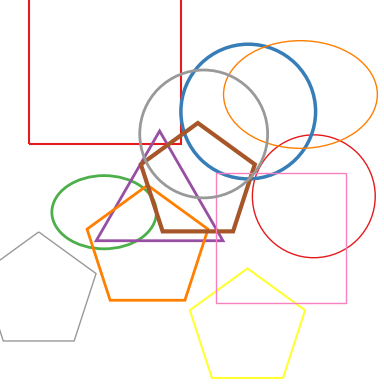[{"shape": "circle", "thickness": 1, "radius": 0.8, "center": [0.815, 0.49]}, {"shape": "square", "thickness": 1.5, "radius": 0.99, "center": [0.272, 0.824]}, {"shape": "circle", "thickness": 2.5, "radius": 0.87, "center": [0.645, 0.71]}, {"shape": "oval", "thickness": 2, "radius": 0.68, "center": [0.271, 0.449]}, {"shape": "triangle", "thickness": 2, "radius": 0.95, "center": [0.415, 0.47]}, {"shape": "oval", "thickness": 1, "radius": 1.0, "center": [0.78, 0.755]}, {"shape": "pentagon", "thickness": 2, "radius": 0.83, "center": [0.383, 0.354]}, {"shape": "pentagon", "thickness": 1.5, "radius": 0.79, "center": [0.643, 0.146]}, {"shape": "pentagon", "thickness": 3, "radius": 0.78, "center": [0.514, 0.525]}, {"shape": "square", "thickness": 1, "radius": 0.84, "center": [0.73, 0.381]}, {"shape": "circle", "thickness": 2, "radius": 0.83, "center": [0.529, 0.652]}, {"shape": "pentagon", "thickness": 1, "radius": 0.78, "center": [0.101, 0.241]}]